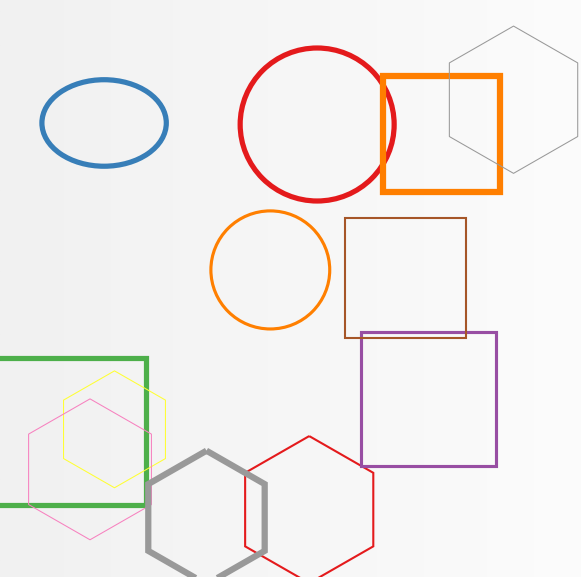[{"shape": "hexagon", "thickness": 1, "radius": 0.64, "center": [0.532, 0.117]}, {"shape": "circle", "thickness": 2.5, "radius": 0.66, "center": [0.546, 0.784]}, {"shape": "oval", "thickness": 2.5, "radius": 0.54, "center": [0.179, 0.786]}, {"shape": "square", "thickness": 2.5, "radius": 0.64, "center": [0.124, 0.252]}, {"shape": "square", "thickness": 1.5, "radius": 0.58, "center": [0.737, 0.308]}, {"shape": "square", "thickness": 3, "radius": 0.5, "center": [0.76, 0.767]}, {"shape": "circle", "thickness": 1.5, "radius": 0.51, "center": [0.465, 0.532]}, {"shape": "hexagon", "thickness": 0.5, "radius": 0.51, "center": [0.197, 0.256]}, {"shape": "square", "thickness": 1, "radius": 0.52, "center": [0.697, 0.517]}, {"shape": "hexagon", "thickness": 0.5, "radius": 0.61, "center": [0.155, 0.186]}, {"shape": "hexagon", "thickness": 0.5, "radius": 0.64, "center": [0.883, 0.826]}, {"shape": "hexagon", "thickness": 3, "radius": 0.58, "center": [0.355, 0.103]}]